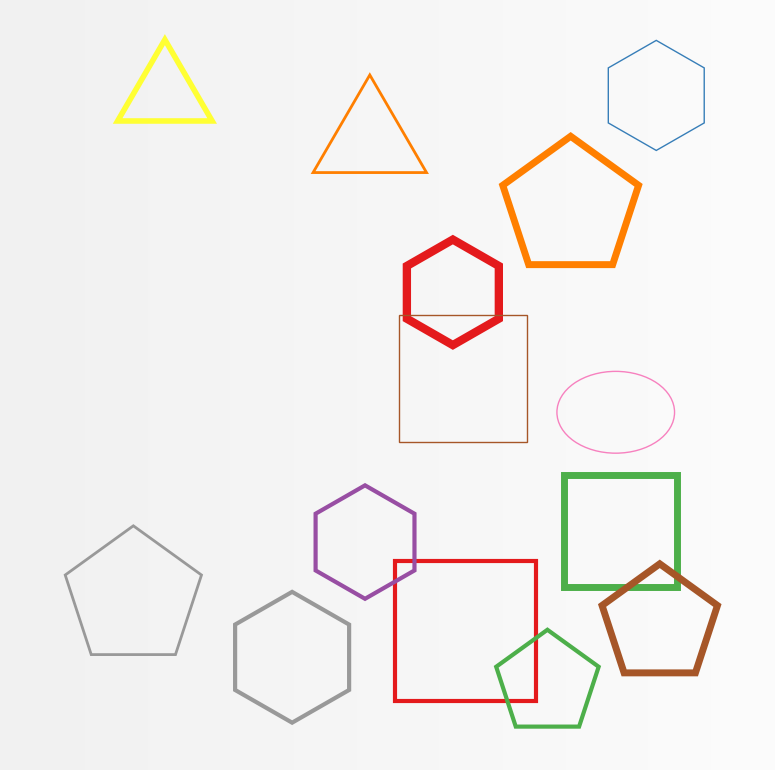[{"shape": "square", "thickness": 1.5, "radius": 0.46, "center": [0.601, 0.18]}, {"shape": "hexagon", "thickness": 3, "radius": 0.34, "center": [0.584, 0.62]}, {"shape": "hexagon", "thickness": 0.5, "radius": 0.36, "center": [0.847, 0.876]}, {"shape": "pentagon", "thickness": 1.5, "radius": 0.35, "center": [0.706, 0.113]}, {"shape": "square", "thickness": 2.5, "radius": 0.36, "center": [0.8, 0.311]}, {"shape": "hexagon", "thickness": 1.5, "radius": 0.37, "center": [0.471, 0.296]}, {"shape": "triangle", "thickness": 1, "radius": 0.42, "center": [0.477, 0.818]}, {"shape": "pentagon", "thickness": 2.5, "radius": 0.46, "center": [0.736, 0.731]}, {"shape": "triangle", "thickness": 2, "radius": 0.35, "center": [0.213, 0.878]}, {"shape": "square", "thickness": 0.5, "radius": 0.41, "center": [0.597, 0.508]}, {"shape": "pentagon", "thickness": 2.5, "radius": 0.39, "center": [0.851, 0.189]}, {"shape": "oval", "thickness": 0.5, "radius": 0.38, "center": [0.794, 0.465]}, {"shape": "hexagon", "thickness": 1.5, "radius": 0.42, "center": [0.377, 0.146]}, {"shape": "pentagon", "thickness": 1, "radius": 0.46, "center": [0.172, 0.225]}]